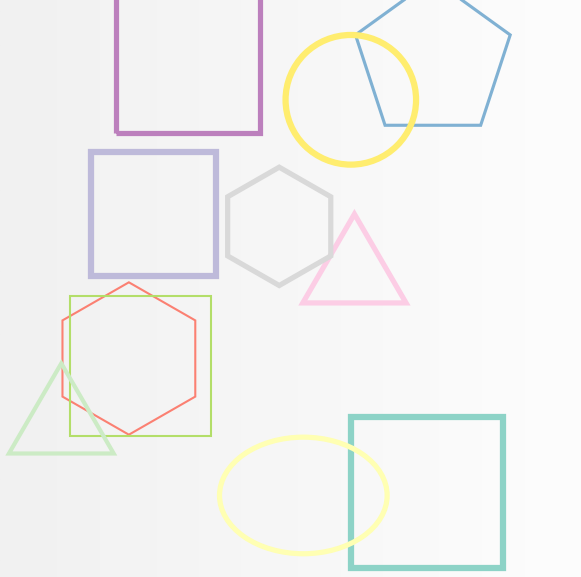[{"shape": "square", "thickness": 3, "radius": 0.65, "center": [0.734, 0.146]}, {"shape": "oval", "thickness": 2.5, "radius": 0.72, "center": [0.522, 0.141]}, {"shape": "square", "thickness": 3, "radius": 0.54, "center": [0.264, 0.629]}, {"shape": "hexagon", "thickness": 1, "radius": 0.66, "center": [0.222, 0.378]}, {"shape": "pentagon", "thickness": 1.5, "radius": 0.7, "center": [0.745, 0.895]}, {"shape": "square", "thickness": 1, "radius": 0.61, "center": [0.242, 0.365]}, {"shape": "triangle", "thickness": 2.5, "radius": 0.51, "center": [0.61, 0.526]}, {"shape": "hexagon", "thickness": 2.5, "radius": 0.51, "center": [0.48, 0.607]}, {"shape": "square", "thickness": 2.5, "radius": 0.62, "center": [0.323, 0.893]}, {"shape": "triangle", "thickness": 2, "radius": 0.52, "center": [0.105, 0.266]}, {"shape": "circle", "thickness": 3, "radius": 0.56, "center": [0.604, 0.826]}]